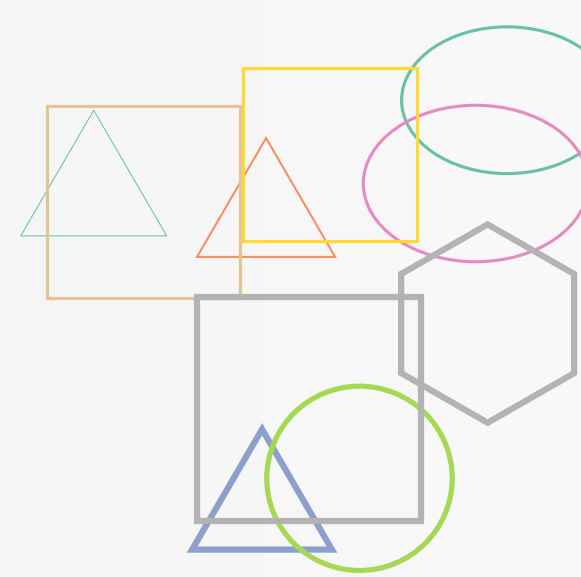[{"shape": "triangle", "thickness": 0.5, "radius": 0.72, "center": [0.161, 0.663]}, {"shape": "oval", "thickness": 1.5, "radius": 0.91, "center": [0.872, 0.826]}, {"shape": "triangle", "thickness": 1, "radius": 0.69, "center": [0.458, 0.623]}, {"shape": "triangle", "thickness": 3, "radius": 0.69, "center": [0.451, 0.117]}, {"shape": "oval", "thickness": 1.5, "radius": 0.97, "center": [0.819, 0.681]}, {"shape": "circle", "thickness": 2.5, "radius": 0.8, "center": [0.619, 0.171]}, {"shape": "square", "thickness": 1.5, "radius": 0.75, "center": [0.568, 0.732]}, {"shape": "square", "thickness": 1.5, "radius": 0.83, "center": [0.247, 0.649]}, {"shape": "hexagon", "thickness": 3, "radius": 0.86, "center": [0.839, 0.439]}, {"shape": "square", "thickness": 3, "radius": 0.97, "center": [0.532, 0.291]}]